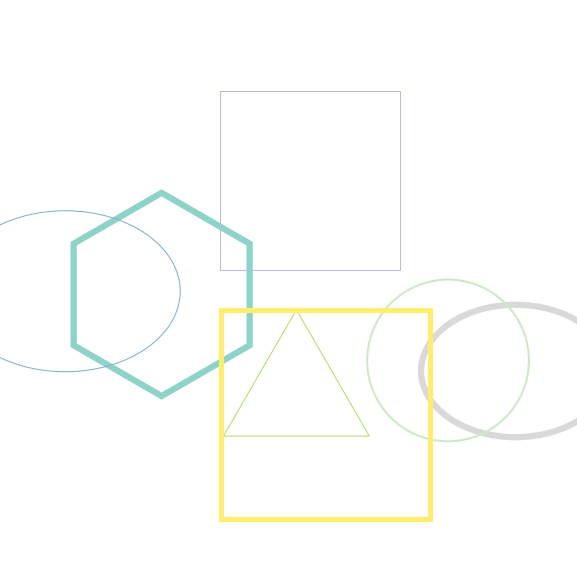[{"shape": "hexagon", "thickness": 3, "radius": 0.88, "center": [0.28, 0.489]}, {"shape": "square", "thickness": 0.5, "radius": 0.78, "center": [0.537, 0.687]}, {"shape": "oval", "thickness": 0.5, "radius": 1.0, "center": [0.113, 0.495]}, {"shape": "triangle", "thickness": 0.5, "radius": 0.73, "center": [0.513, 0.317]}, {"shape": "oval", "thickness": 3, "radius": 0.82, "center": [0.893, 0.357]}, {"shape": "circle", "thickness": 1, "radius": 0.7, "center": [0.776, 0.375]}, {"shape": "square", "thickness": 2.5, "radius": 0.9, "center": [0.563, 0.281]}]